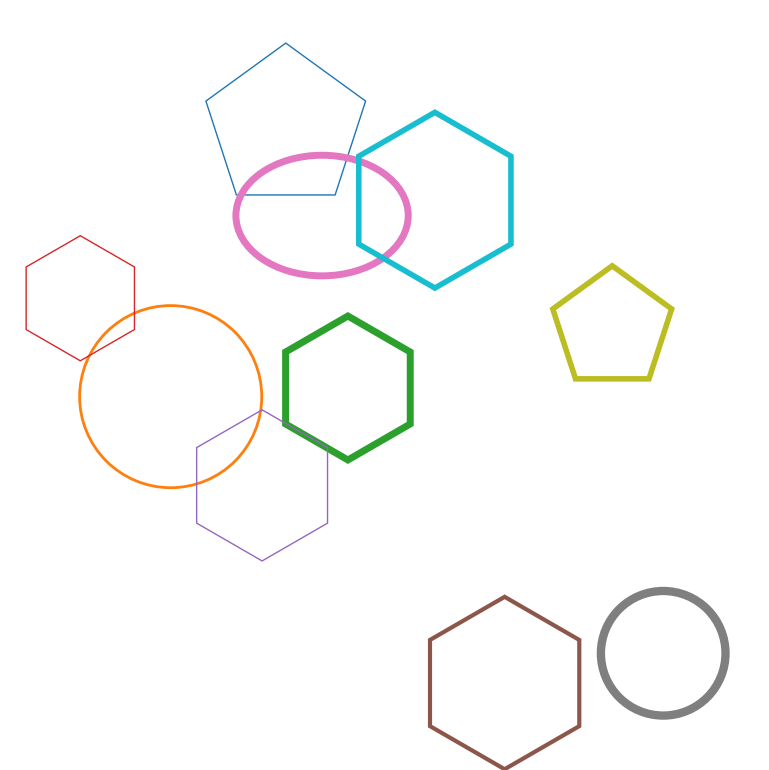[{"shape": "pentagon", "thickness": 0.5, "radius": 0.55, "center": [0.371, 0.835]}, {"shape": "circle", "thickness": 1, "radius": 0.59, "center": [0.222, 0.485]}, {"shape": "hexagon", "thickness": 2.5, "radius": 0.47, "center": [0.452, 0.496]}, {"shape": "hexagon", "thickness": 0.5, "radius": 0.41, "center": [0.104, 0.613]}, {"shape": "hexagon", "thickness": 0.5, "radius": 0.49, "center": [0.34, 0.37]}, {"shape": "hexagon", "thickness": 1.5, "radius": 0.56, "center": [0.655, 0.113]}, {"shape": "oval", "thickness": 2.5, "radius": 0.56, "center": [0.418, 0.72]}, {"shape": "circle", "thickness": 3, "radius": 0.4, "center": [0.861, 0.152]}, {"shape": "pentagon", "thickness": 2, "radius": 0.41, "center": [0.795, 0.574]}, {"shape": "hexagon", "thickness": 2, "radius": 0.57, "center": [0.565, 0.74]}]